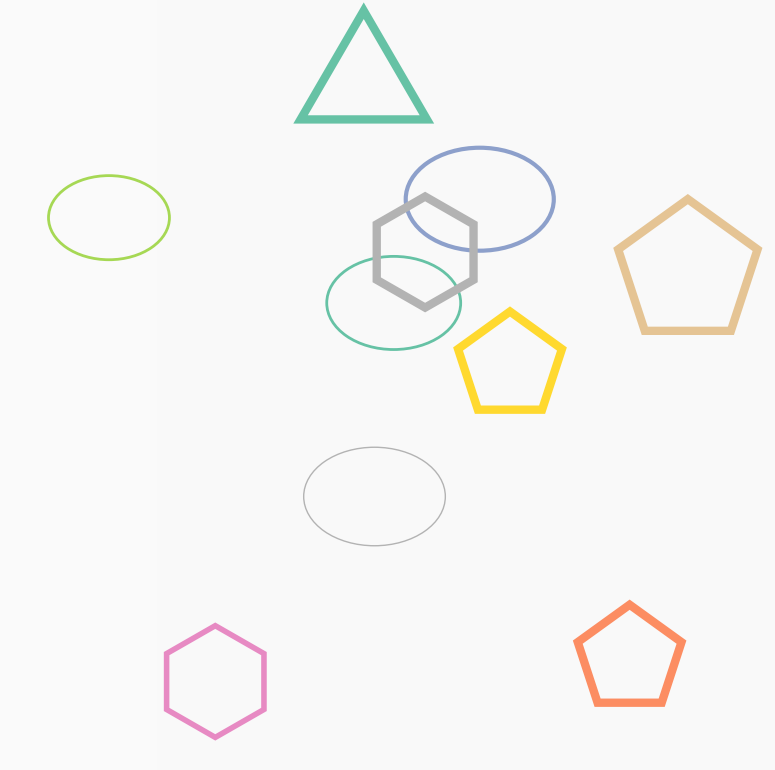[{"shape": "triangle", "thickness": 3, "radius": 0.47, "center": [0.469, 0.892]}, {"shape": "oval", "thickness": 1, "radius": 0.43, "center": [0.508, 0.607]}, {"shape": "pentagon", "thickness": 3, "radius": 0.35, "center": [0.812, 0.144]}, {"shape": "oval", "thickness": 1.5, "radius": 0.48, "center": [0.619, 0.741]}, {"shape": "hexagon", "thickness": 2, "radius": 0.36, "center": [0.278, 0.115]}, {"shape": "oval", "thickness": 1, "radius": 0.39, "center": [0.141, 0.717]}, {"shape": "pentagon", "thickness": 3, "radius": 0.35, "center": [0.658, 0.525]}, {"shape": "pentagon", "thickness": 3, "radius": 0.47, "center": [0.888, 0.647]}, {"shape": "oval", "thickness": 0.5, "radius": 0.46, "center": [0.483, 0.355]}, {"shape": "hexagon", "thickness": 3, "radius": 0.36, "center": [0.549, 0.673]}]